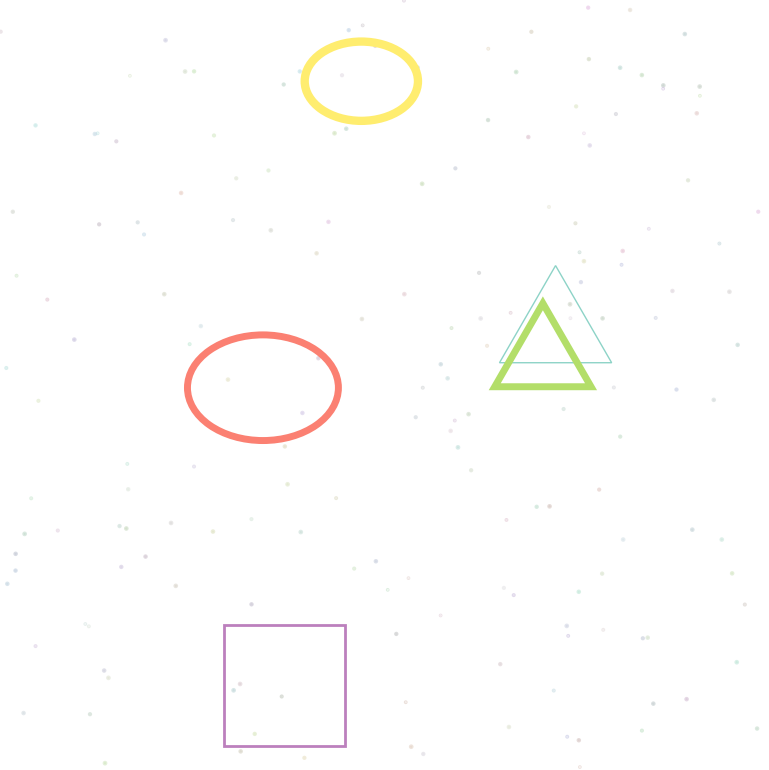[{"shape": "triangle", "thickness": 0.5, "radius": 0.42, "center": [0.722, 0.571]}, {"shape": "oval", "thickness": 2.5, "radius": 0.49, "center": [0.341, 0.496]}, {"shape": "triangle", "thickness": 2.5, "radius": 0.36, "center": [0.705, 0.534]}, {"shape": "square", "thickness": 1, "radius": 0.39, "center": [0.369, 0.11]}, {"shape": "oval", "thickness": 3, "radius": 0.37, "center": [0.469, 0.895]}]